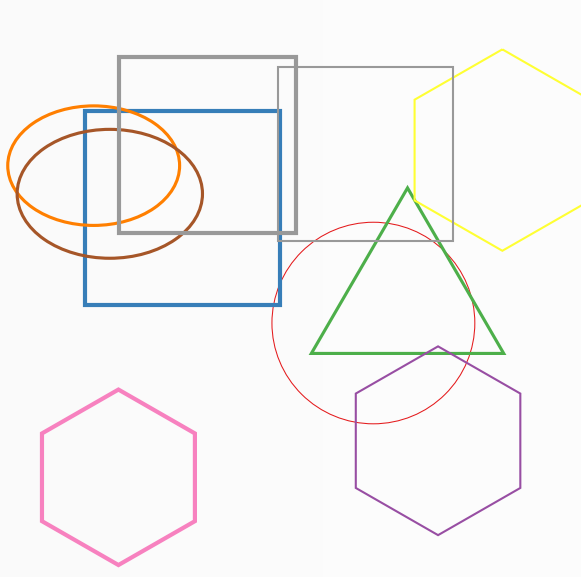[{"shape": "circle", "thickness": 0.5, "radius": 0.87, "center": [0.642, 0.44]}, {"shape": "square", "thickness": 2, "radius": 0.84, "center": [0.314, 0.639]}, {"shape": "triangle", "thickness": 1.5, "radius": 0.96, "center": [0.701, 0.483]}, {"shape": "hexagon", "thickness": 1, "radius": 0.82, "center": [0.754, 0.236]}, {"shape": "oval", "thickness": 1.5, "radius": 0.74, "center": [0.161, 0.712]}, {"shape": "hexagon", "thickness": 1, "radius": 0.87, "center": [0.864, 0.739]}, {"shape": "oval", "thickness": 1.5, "radius": 0.8, "center": [0.189, 0.664]}, {"shape": "hexagon", "thickness": 2, "radius": 0.76, "center": [0.204, 0.173]}, {"shape": "square", "thickness": 1, "radius": 0.75, "center": [0.629, 0.733]}, {"shape": "square", "thickness": 2, "radius": 0.76, "center": [0.357, 0.748]}]